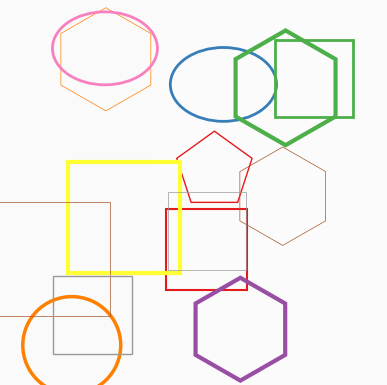[{"shape": "square", "thickness": 1.5, "radius": 0.52, "center": [0.532, 0.353]}, {"shape": "pentagon", "thickness": 1, "radius": 0.51, "center": [0.553, 0.557]}, {"shape": "oval", "thickness": 2, "radius": 0.69, "center": [0.577, 0.781]}, {"shape": "hexagon", "thickness": 3, "radius": 0.74, "center": [0.737, 0.772]}, {"shape": "square", "thickness": 2, "radius": 0.5, "center": [0.811, 0.796]}, {"shape": "hexagon", "thickness": 3, "radius": 0.67, "center": [0.62, 0.145]}, {"shape": "circle", "thickness": 2.5, "radius": 0.63, "center": [0.185, 0.103]}, {"shape": "hexagon", "thickness": 0.5, "radius": 0.67, "center": [0.273, 0.846]}, {"shape": "square", "thickness": 3, "radius": 0.72, "center": [0.32, 0.434]}, {"shape": "hexagon", "thickness": 0.5, "radius": 0.64, "center": [0.73, 0.49]}, {"shape": "square", "thickness": 0.5, "radius": 0.74, "center": [0.135, 0.327]}, {"shape": "oval", "thickness": 2, "radius": 0.68, "center": [0.271, 0.874]}, {"shape": "square", "thickness": 0.5, "radius": 0.51, "center": [0.535, 0.4]}, {"shape": "square", "thickness": 1, "radius": 0.51, "center": [0.24, 0.181]}]